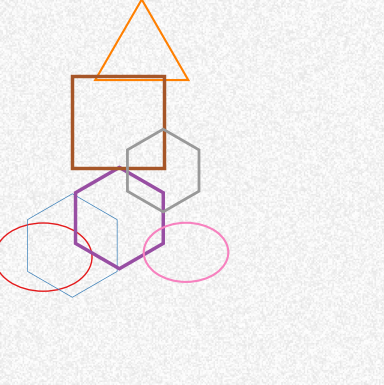[{"shape": "oval", "thickness": 1, "radius": 0.63, "center": [0.112, 0.332]}, {"shape": "hexagon", "thickness": 0.5, "radius": 0.67, "center": [0.188, 0.362]}, {"shape": "hexagon", "thickness": 2.5, "radius": 0.66, "center": [0.31, 0.434]}, {"shape": "triangle", "thickness": 1.5, "radius": 0.7, "center": [0.368, 0.862]}, {"shape": "square", "thickness": 2.5, "radius": 0.6, "center": [0.306, 0.683]}, {"shape": "oval", "thickness": 1.5, "radius": 0.55, "center": [0.483, 0.345]}, {"shape": "hexagon", "thickness": 2, "radius": 0.54, "center": [0.424, 0.557]}]